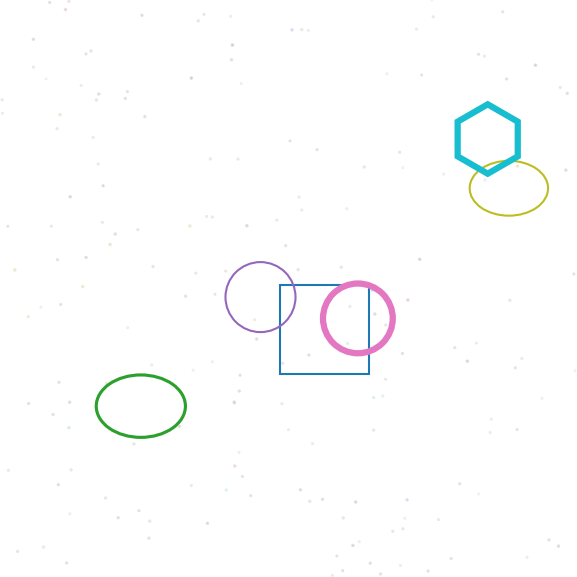[{"shape": "square", "thickness": 1, "radius": 0.39, "center": [0.561, 0.428]}, {"shape": "oval", "thickness": 1.5, "radius": 0.39, "center": [0.244, 0.296]}, {"shape": "circle", "thickness": 1, "radius": 0.3, "center": [0.451, 0.485]}, {"shape": "circle", "thickness": 3, "radius": 0.3, "center": [0.62, 0.448]}, {"shape": "oval", "thickness": 1, "radius": 0.34, "center": [0.881, 0.673]}, {"shape": "hexagon", "thickness": 3, "radius": 0.3, "center": [0.845, 0.758]}]